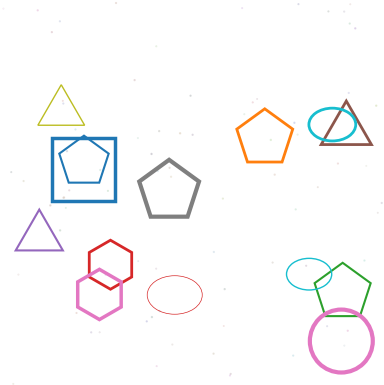[{"shape": "pentagon", "thickness": 1.5, "radius": 0.34, "center": [0.218, 0.58]}, {"shape": "square", "thickness": 2.5, "radius": 0.41, "center": [0.217, 0.56]}, {"shape": "pentagon", "thickness": 2, "radius": 0.38, "center": [0.688, 0.641]}, {"shape": "pentagon", "thickness": 1.5, "radius": 0.38, "center": [0.89, 0.241]}, {"shape": "hexagon", "thickness": 2, "radius": 0.32, "center": [0.287, 0.312]}, {"shape": "oval", "thickness": 0.5, "radius": 0.36, "center": [0.454, 0.234]}, {"shape": "triangle", "thickness": 1.5, "radius": 0.35, "center": [0.102, 0.385]}, {"shape": "triangle", "thickness": 2, "radius": 0.38, "center": [0.899, 0.662]}, {"shape": "hexagon", "thickness": 2.5, "radius": 0.33, "center": [0.258, 0.235]}, {"shape": "circle", "thickness": 3, "radius": 0.41, "center": [0.887, 0.114]}, {"shape": "pentagon", "thickness": 3, "radius": 0.41, "center": [0.439, 0.503]}, {"shape": "triangle", "thickness": 1, "radius": 0.35, "center": [0.159, 0.71]}, {"shape": "oval", "thickness": 1, "radius": 0.29, "center": [0.803, 0.288]}, {"shape": "oval", "thickness": 2, "radius": 0.3, "center": [0.863, 0.676]}]